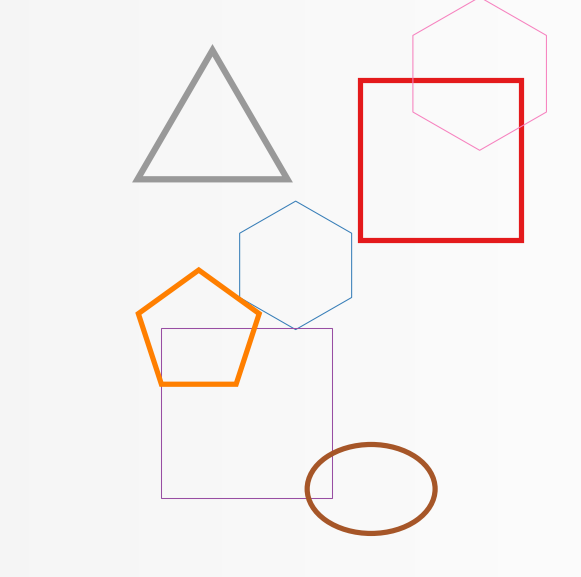[{"shape": "square", "thickness": 2.5, "radius": 0.69, "center": [0.758, 0.722]}, {"shape": "hexagon", "thickness": 0.5, "radius": 0.56, "center": [0.509, 0.54]}, {"shape": "square", "thickness": 0.5, "radius": 0.73, "center": [0.424, 0.284]}, {"shape": "pentagon", "thickness": 2.5, "radius": 0.55, "center": [0.342, 0.422]}, {"shape": "oval", "thickness": 2.5, "radius": 0.55, "center": [0.639, 0.152]}, {"shape": "hexagon", "thickness": 0.5, "radius": 0.66, "center": [0.825, 0.871]}, {"shape": "triangle", "thickness": 3, "radius": 0.74, "center": [0.366, 0.763]}]